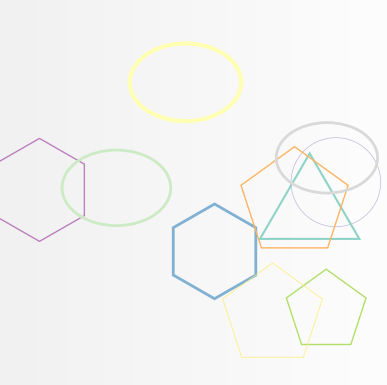[{"shape": "triangle", "thickness": 1.5, "radius": 0.74, "center": [0.799, 0.453]}, {"shape": "oval", "thickness": 3, "radius": 0.72, "center": [0.479, 0.786]}, {"shape": "circle", "thickness": 0.5, "radius": 0.58, "center": [0.867, 0.527]}, {"shape": "hexagon", "thickness": 2, "radius": 0.61, "center": [0.554, 0.347]}, {"shape": "pentagon", "thickness": 1, "radius": 0.73, "center": [0.76, 0.474]}, {"shape": "pentagon", "thickness": 1, "radius": 0.54, "center": [0.842, 0.193]}, {"shape": "oval", "thickness": 2, "radius": 0.65, "center": [0.844, 0.59]}, {"shape": "hexagon", "thickness": 1, "radius": 0.67, "center": [0.102, 0.507]}, {"shape": "oval", "thickness": 2, "radius": 0.7, "center": [0.3, 0.512]}, {"shape": "pentagon", "thickness": 0.5, "radius": 0.68, "center": [0.703, 0.182]}]